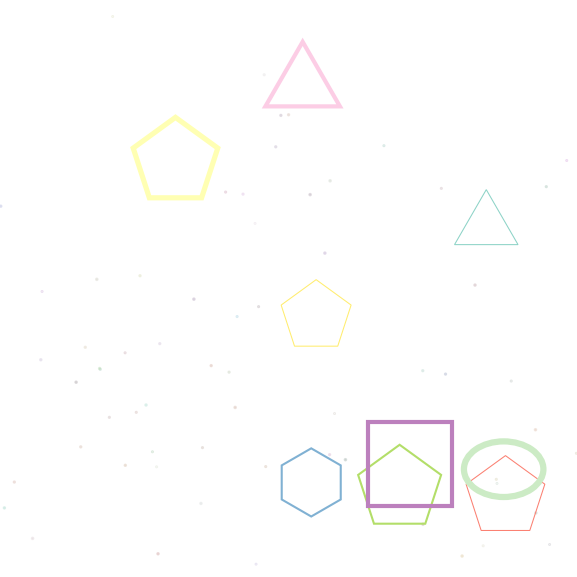[{"shape": "triangle", "thickness": 0.5, "radius": 0.32, "center": [0.842, 0.607]}, {"shape": "pentagon", "thickness": 2.5, "radius": 0.38, "center": [0.304, 0.719]}, {"shape": "pentagon", "thickness": 0.5, "radius": 0.36, "center": [0.875, 0.139]}, {"shape": "hexagon", "thickness": 1, "radius": 0.3, "center": [0.539, 0.164]}, {"shape": "pentagon", "thickness": 1, "radius": 0.38, "center": [0.692, 0.153]}, {"shape": "triangle", "thickness": 2, "radius": 0.37, "center": [0.524, 0.852]}, {"shape": "square", "thickness": 2, "radius": 0.36, "center": [0.71, 0.196]}, {"shape": "oval", "thickness": 3, "radius": 0.34, "center": [0.872, 0.187]}, {"shape": "pentagon", "thickness": 0.5, "radius": 0.32, "center": [0.547, 0.451]}]